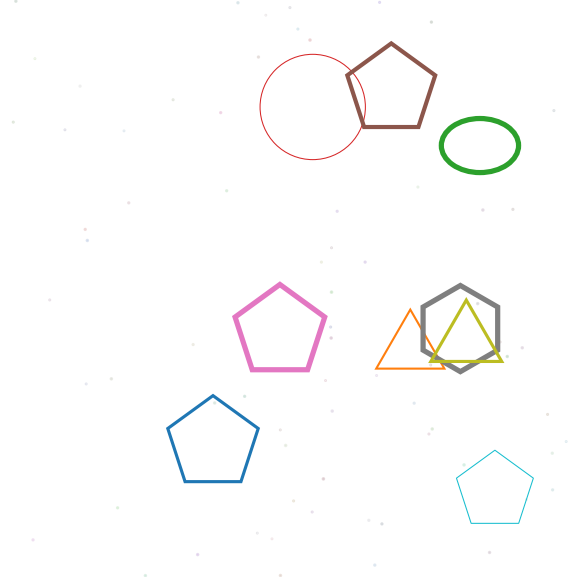[{"shape": "pentagon", "thickness": 1.5, "radius": 0.41, "center": [0.369, 0.232]}, {"shape": "triangle", "thickness": 1, "radius": 0.34, "center": [0.71, 0.395]}, {"shape": "oval", "thickness": 2.5, "radius": 0.33, "center": [0.831, 0.747]}, {"shape": "circle", "thickness": 0.5, "radius": 0.46, "center": [0.542, 0.814]}, {"shape": "pentagon", "thickness": 2, "radius": 0.4, "center": [0.678, 0.844]}, {"shape": "pentagon", "thickness": 2.5, "radius": 0.41, "center": [0.485, 0.425]}, {"shape": "hexagon", "thickness": 2.5, "radius": 0.37, "center": [0.797, 0.43]}, {"shape": "triangle", "thickness": 1.5, "radius": 0.35, "center": [0.807, 0.409]}, {"shape": "pentagon", "thickness": 0.5, "radius": 0.35, "center": [0.857, 0.15]}]